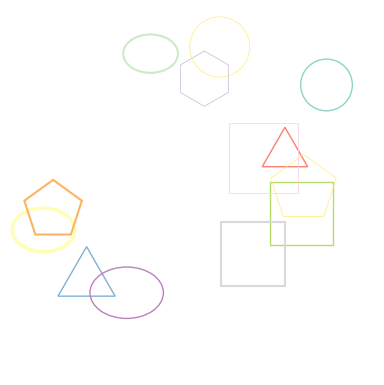[{"shape": "circle", "thickness": 1, "radius": 0.34, "center": [0.848, 0.779]}, {"shape": "oval", "thickness": 2.5, "radius": 0.4, "center": [0.113, 0.403]}, {"shape": "hexagon", "thickness": 0.5, "radius": 0.36, "center": [0.531, 0.796]}, {"shape": "triangle", "thickness": 1, "radius": 0.34, "center": [0.74, 0.601]}, {"shape": "triangle", "thickness": 1, "radius": 0.43, "center": [0.225, 0.274]}, {"shape": "pentagon", "thickness": 1.5, "radius": 0.39, "center": [0.138, 0.454]}, {"shape": "square", "thickness": 1, "radius": 0.41, "center": [0.782, 0.445]}, {"shape": "square", "thickness": 0.5, "radius": 0.45, "center": [0.684, 0.589]}, {"shape": "square", "thickness": 1.5, "radius": 0.42, "center": [0.658, 0.34]}, {"shape": "oval", "thickness": 1, "radius": 0.48, "center": [0.329, 0.24]}, {"shape": "oval", "thickness": 1.5, "radius": 0.36, "center": [0.391, 0.861]}, {"shape": "circle", "thickness": 0.5, "radius": 0.39, "center": [0.571, 0.878]}, {"shape": "pentagon", "thickness": 0.5, "radius": 0.45, "center": [0.788, 0.51]}]